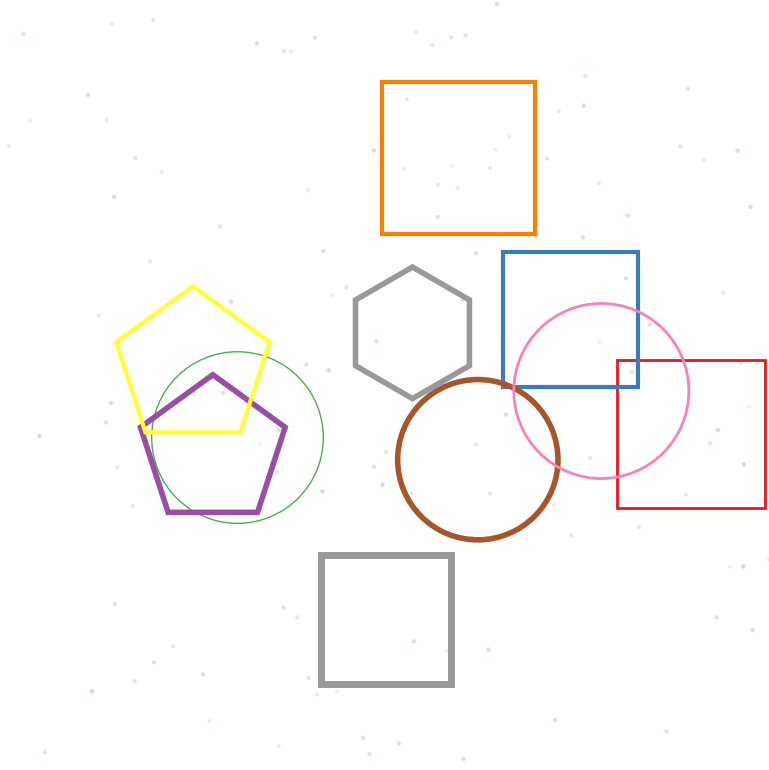[{"shape": "square", "thickness": 1, "radius": 0.48, "center": [0.898, 0.436]}, {"shape": "square", "thickness": 1.5, "radius": 0.44, "center": [0.741, 0.585]}, {"shape": "circle", "thickness": 0.5, "radius": 0.56, "center": [0.308, 0.432]}, {"shape": "pentagon", "thickness": 2, "radius": 0.49, "center": [0.276, 0.415]}, {"shape": "square", "thickness": 1.5, "radius": 0.5, "center": [0.596, 0.795]}, {"shape": "pentagon", "thickness": 1.5, "radius": 0.52, "center": [0.251, 0.523]}, {"shape": "circle", "thickness": 2, "radius": 0.52, "center": [0.621, 0.403]}, {"shape": "circle", "thickness": 1, "radius": 0.57, "center": [0.781, 0.492]}, {"shape": "square", "thickness": 2.5, "radius": 0.42, "center": [0.502, 0.195]}, {"shape": "hexagon", "thickness": 2, "radius": 0.43, "center": [0.536, 0.568]}]